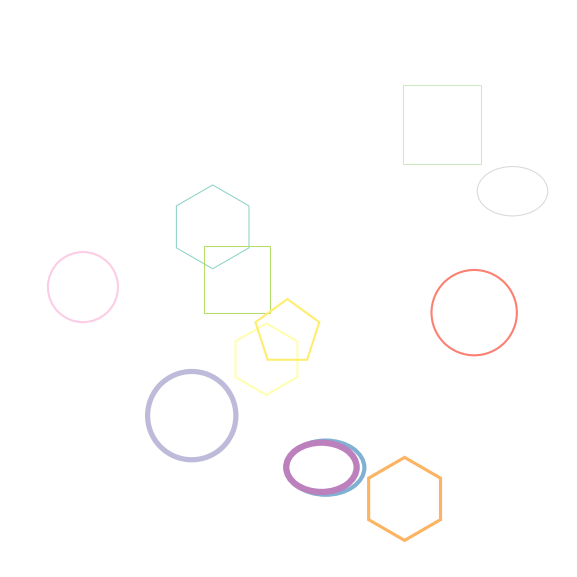[{"shape": "hexagon", "thickness": 0.5, "radius": 0.36, "center": [0.368, 0.606]}, {"shape": "hexagon", "thickness": 1, "radius": 0.31, "center": [0.461, 0.377]}, {"shape": "circle", "thickness": 2.5, "radius": 0.38, "center": [0.332, 0.279]}, {"shape": "circle", "thickness": 1, "radius": 0.37, "center": [0.821, 0.458]}, {"shape": "oval", "thickness": 2, "radius": 0.34, "center": [0.564, 0.189]}, {"shape": "hexagon", "thickness": 1.5, "radius": 0.36, "center": [0.701, 0.135]}, {"shape": "square", "thickness": 0.5, "radius": 0.29, "center": [0.41, 0.515]}, {"shape": "circle", "thickness": 1, "radius": 0.3, "center": [0.144, 0.502]}, {"shape": "oval", "thickness": 0.5, "radius": 0.31, "center": [0.887, 0.668]}, {"shape": "oval", "thickness": 3, "radius": 0.3, "center": [0.557, 0.19]}, {"shape": "square", "thickness": 0.5, "radius": 0.34, "center": [0.765, 0.783]}, {"shape": "pentagon", "thickness": 1, "radius": 0.29, "center": [0.498, 0.423]}]